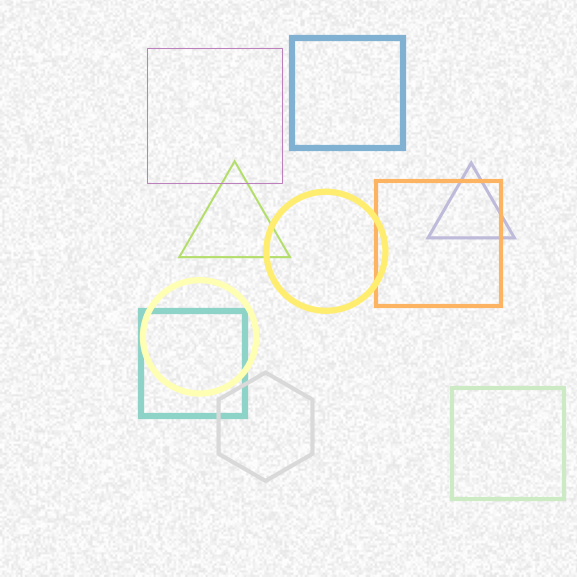[{"shape": "square", "thickness": 3, "radius": 0.45, "center": [0.334, 0.37]}, {"shape": "circle", "thickness": 3, "radius": 0.49, "center": [0.346, 0.416]}, {"shape": "triangle", "thickness": 1.5, "radius": 0.43, "center": [0.816, 0.63]}, {"shape": "square", "thickness": 3, "radius": 0.48, "center": [0.602, 0.838]}, {"shape": "square", "thickness": 2, "radius": 0.54, "center": [0.759, 0.578]}, {"shape": "triangle", "thickness": 1, "radius": 0.55, "center": [0.406, 0.609]}, {"shape": "hexagon", "thickness": 2, "radius": 0.47, "center": [0.46, 0.26]}, {"shape": "square", "thickness": 0.5, "radius": 0.59, "center": [0.371, 0.799]}, {"shape": "square", "thickness": 2, "radius": 0.48, "center": [0.88, 0.231]}, {"shape": "circle", "thickness": 3, "radius": 0.52, "center": [0.564, 0.564]}]